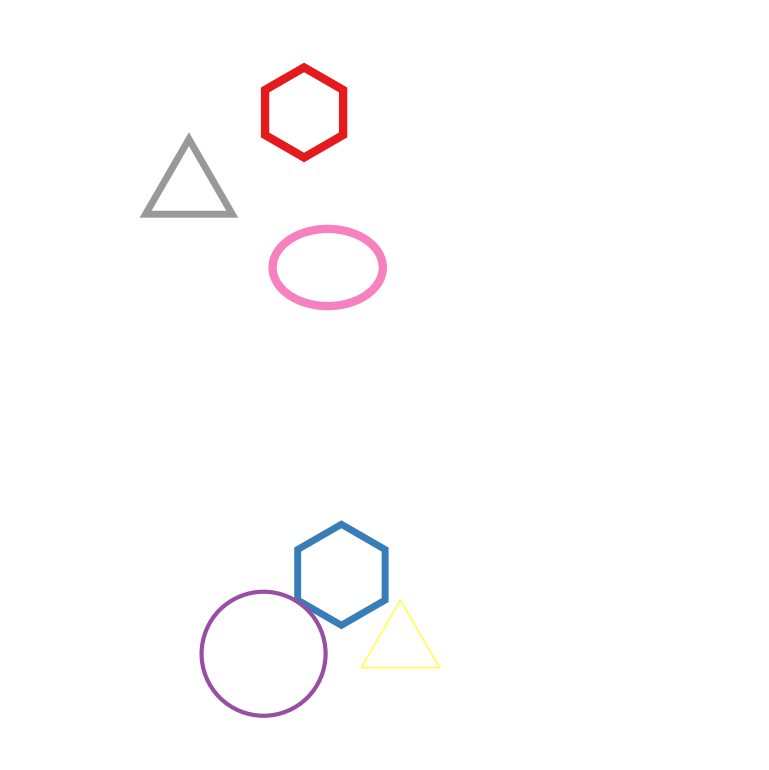[{"shape": "hexagon", "thickness": 3, "radius": 0.29, "center": [0.395, 0.854]}, {"shape": "hexagon", "thickness": 2.5, "radius": 0.33, "center": [0.443, 0.253]}, {"shape": "circle", "thickness": 1.5, "radius": 0.4, "center": [0.342, 0.151]}, {"shape": "triangle", "thickness": 0.5, "radius": 0.29, "center": [0.52, 0.162]}, {"shape": "oval", "thickness": 3, "radius": 0.36, "center": [0.426, 0.653]}, {"shape": "triangle", "thickness": 2.5, "radius": 0.33, "center": [0.245, 0.754]}]